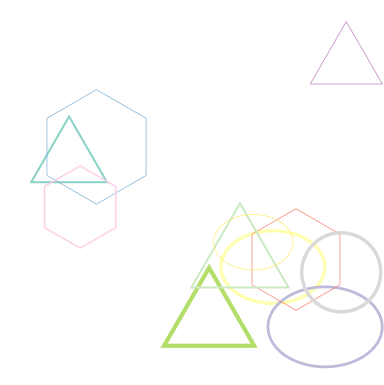[{"shape": "triangle", "thickness": 1.5, "radius": 0.57, "center": [0.179, 0.584]}, {"shape": "oval", "thickness": 2.5, "radius": 0.67, "center": [0.709, 0.306]}, {"shape": "oval", "thickness": 2, "radius": 0.74, "center": [0.844, 0.151]}, {"shape": "hexagon", "thickness": 0.5, "radius": 0.66, "center": [0.769, 0.326]}, {"shape": "hexagon", "thickness": 0.5, "radius": 0.74, "center": [0.251, 0.619]}, {"shape": "triangle", "thickness": 3, "radius": 0.68, "center": [0.543, 0.169]}, {"shape": "hexagon", "thickness": 1, "radius": 0.53, "center": [0.208, 0.462]}, {"shape": "circle", "thickness": 2.5, "radius": 0.51, "center": [0.886, 0.293]}, {"shape": "triangle", "thickness": 0.5, "radius": 0.54, "center": [0.899, 0.836]}, {"shape": "triangle", "thickness": 1.5, "radius": 0.73, "center": [0.623, 0.326]}, {"shape": "oval", "thickness": 0.5, "radius": 0.52, "center": [0.658, 0.371]}]